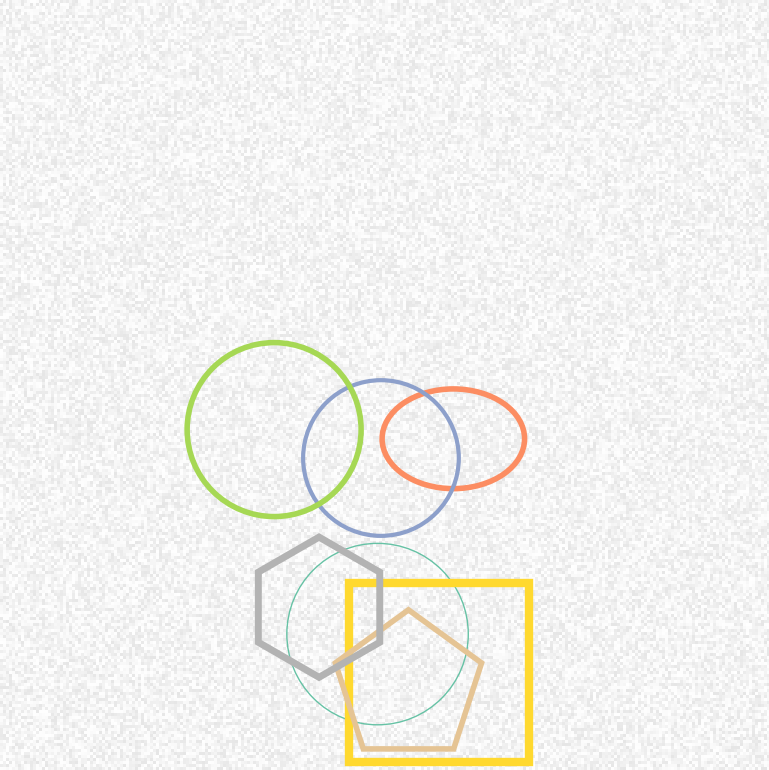[{"shape": "circle", "thickness": 0.5, "radius": 0.59, "center": [0.49, 0.177]}, {"shape": "oval", "thickness": 2, "radius": 0.46, "center": [0.589, 0.43]}, {"shape": "circle", "thickness": 1.5, "radius": 0.51, "center": [0.495, 0.405]}, {"shape": "circle", "thickness": 2, "radius": 0.56, "center": [0.356, 0.442]}, {"shape": "square", "thickness": 3, "radius": 0.58, "center": [0.57, 0.127]}, {"shape": "pentagon", "thickness": 2, "radius": 0.5, "center": [0.53, 0.108]}, {"shape": "hexagon", "thickness": 2.5, "radius": 0.46, "center": [0.414, 0.211]}]